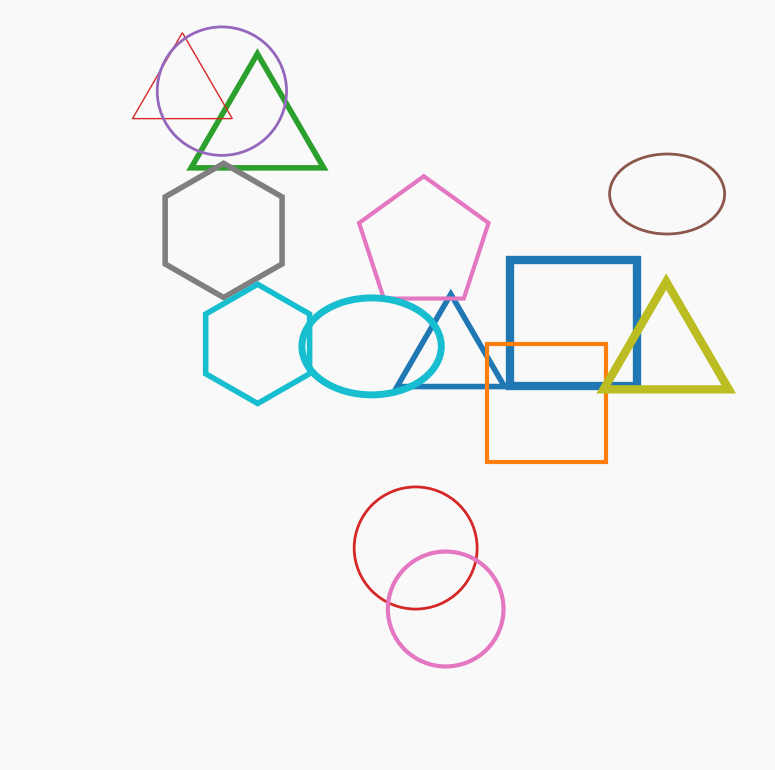[{"shape": "square", "thickness": 3, "radius": 0.41, "center": [0.74, 0.58]}, {"shape": "triangle", "thickness": 2, "radius": 0.4, "center": [0.582, 0.538]}, {"shape": "square", "thickness": 1.5, "radius": 0.38, "center": [0.705, 0.477]}, {"shape": "triangle", "thickness": 2, "radius": 0.49, "center": [0.332, 0.831]}, {"shape": "triangle", "thickness": 0.5, "radius": 0.37, "center": [0.235, 0.883]}, {"shape": "circle", "thickness": 1, "radius": 0.4, "center": [0.536, 0.288]}, {"shape": "circle", "thickness": 1, "radius": 0.42, "center": [0.286, 0.882]}, {"shape": "oval", "thickness": 1, "radius": 0.37, "center": [0.861, 0.748]}, {"shape": "circle", "thickness": 1.5, "radius": 0.37, "center": [0.575, 0.209]}, {"shape": "pentagon", "thickness": 1.5, "radius": 0.44, "center": [0.547, 0.683]}, {"shape": "hexagon", "thickness": 2, "radius": 0.44, "center": [0.289, 0.701]}, {"shape": "triangle", "thickness": 3, "radius": 0.47, "center": [0.86, 0.541]}, {"shape": "oval", "thickness": 2.5, "radius": 0.45, "center": [0.479, 0.55]}, {"shape": "hexagon", "thickness": 2, "radius": 0.39, "center": [0.332, 0.553]}]